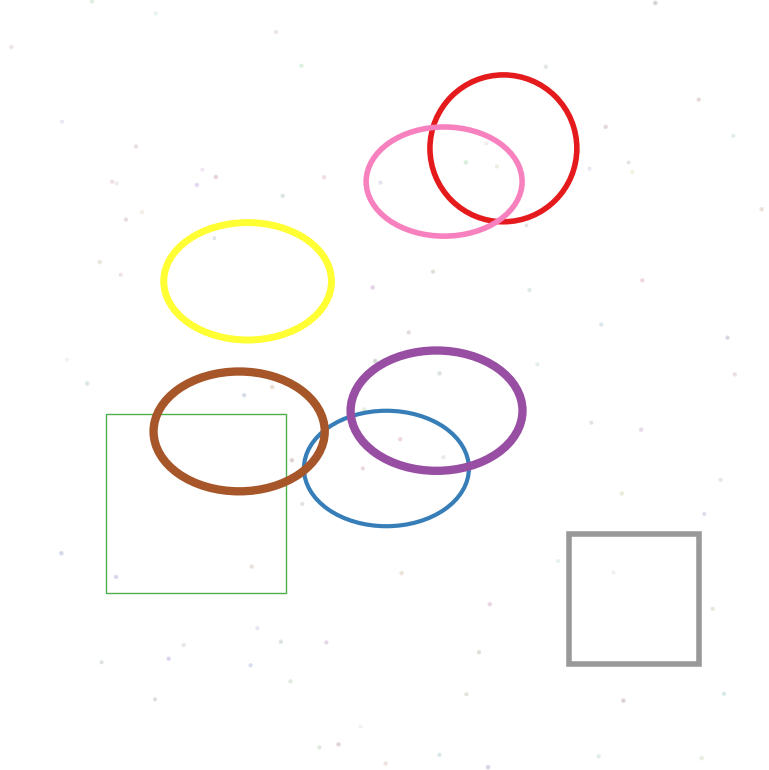[{"shape": "circle", "thickness": 2, "radius": 0.48, "center": [0.654, 0.807]}, {"shape": "oval", "thickness": 1.5, "radius": 0.54, "center": [0.502, 0.392]}, {"shape": "square", "thickness": 0.5, "radius": 0.58, "center": [0.254, 0.346]}, {"shape": "oval", "thickness": 3, "radius": 0.56, "center": [0.567, 0.467]}, {"shape": "oval", "thickness": 2.5, "radius": 0.54, "center": [0.322, 0.635]}, {"shape": "oval", "thickness": 3, "radius": 0.56, "center": [0.311, 0.44]}, {"shape": "oval", "thickness": 2, "radius": 0.51, "center": [0.577, 0.764]}, {"shape": "square", "thickness": 2, "radius": 0.42, "center": [0.823, 0.222]}]